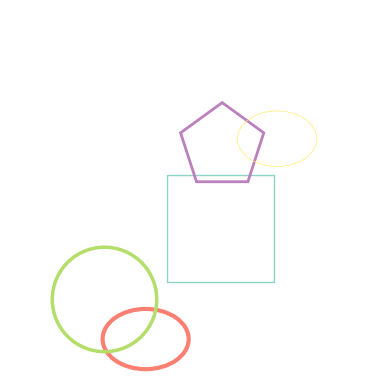[{"shape": "square", "thickness": 1, "radius": 0.7, "center": [0.573, 0.406]}, {"shape": "oval", "thickness": 3, "radius": 0.56, "center": [0.378, 0.119]}, {"shape": "circle", "thickness": 2.5, "radius": 0.68, "center": [0.271, 0.222]}, {"shape": "pentagon", "thickness": 2, "radius": 0.57, "center": [0.577, 0.62]}, {"shape": "oval", "thickness": 0.5, "radius": 0.51, "center": [0.72, 0.64]}]